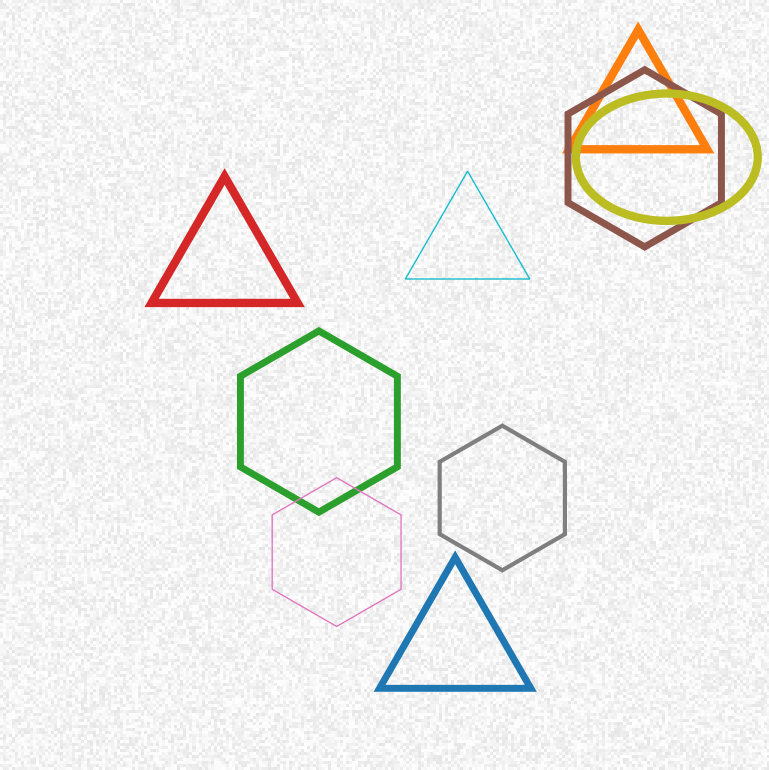[{"shape": "triangle", "thickness": 2.5, "radius": 0.57, "center": [0.591, 0.163]}, {"shape": "triangle", "thickness": 3, "radius": 0.52, "center": [0.829, 0.858]}, {"shape": "hexagon", "thickness": 2.5, "radius": 0.59, "center": [0.414, 0.453]}, {"shape": "triangle", "thickness": 3, "radius": 0.55, "center": [0.292, 0.661]}, {"shape": "hexagon", "thickness": 2.5, "radius": 0.58, "center": [0.837, 0.794]}, {"shape": "hexagon", "thickness": 0.5, "radius": 0.48, "center": [0.437, 0.283]}, {"shape": "hexagon", "thickness": 1.5, "radius": 0.47, "center": [0.652, 0.353]}, {"shape": "oval", "thickness": 3, "radius": 0.59, "center": [0.866, 0.796]}, {"shape": "triangle", "thickness": 0.5, "radius": 0.47, "center": [0.607, 0.684]}]